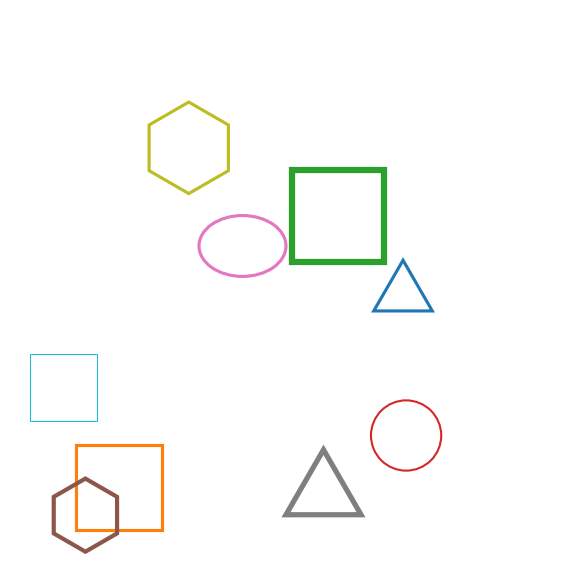[{"shape": "triangle", "thickness": 1.5, "radius": 0.29, "center": [0.698, 0.49]}, {"shape": "square", "thickness": 1.5, "radius": 0.37, "center": [0.206, 0.155]}, {"shape": "square", "thickness": 3, "radius": 0.4, "center": [0.585, 0.625]}, {"shape": "circle", "thickness": 1, "radius": 0.3, "center": [0.703, 0.245]}, {"shape": "hexagon", "thickness": 2, "radius": 0.32, "center": [0.148, 0.107]}, {"shape": "oval", "thickness": 1.5, "radius": 0.38, "center": [0.42, 0.573]}, {"shape": "triangle", "thickness": 2.5, "radius": 0.38, "center": [0.56, 0.145]}, {"shape": "hexagon", "thickness": 1.5, "radius": 0.4, "center": [0.327, 0.743]}, {"shape": "square", "thickness": 0.5, "radius": 0.29, "center": [0.11, 0.328]}]